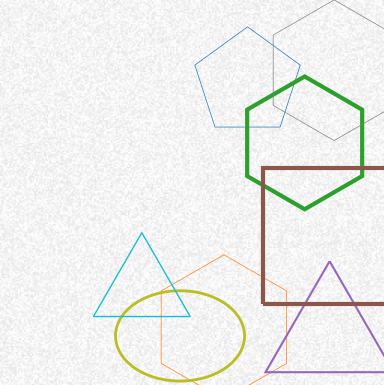[{"shape": "pentagon", "thickness": 0.5, "radius": 0.72, "center": [0.643, 0.786]}, {"shape": "hexagon", "thickness": 0.5, "radius": 0.94, "center": [0.582, 0.15]}, {"shape": "hexagon", "thickness": 3, "radius": 0.86, "center": [0.791, 0.629]}, {"shape": "triangle", "thickness": 1.5, "radius": 0.96, "center": [0.856, 0.129]}, {"shape": "square", "thickness": 3, "radius": 0.88, "center": [0.861, 0.388]}, {"shape": "hexagon", "thickness": 0.5, "radius": 0.91, "center": [0.868, 0.818]}, {"shape": "oval", "thickness": 2, "radius": 0.84, "center": [0.468, 0.128]}, {"shape": "triangle", "thickness": 1, "radius": 0.73, "center": [0.368, 0.25]}]